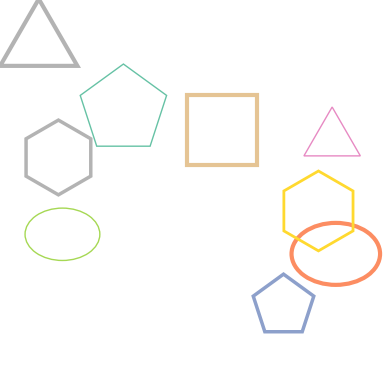[{"shape": "pentagon", "thickness": 1, "radius": 0.59, "center": [0.321, 0.716]}, {"shape": "oval", "thickness": 3, "radius": 0.57, "center": [0.872, 0.341]}, {"shape": "pentagon", "thickness": 2.5, "radius": 0.41, "center": [0.736, 0.205]}, {"shape": "triangle", "thickness": 1, "radius": 0.42, "center": [0.863, 0.637]}, {"shape": "oval", "thickness": 1, "radius": 0.49, "center": [0.162, 0.391]}, {"shape": "hexagon", "thickness": 2, "radius": 0.52, "center": [0.827, 0.452]}, {"shape": "square", "thickness": 3, "radius": 0.46, "center": [0.578, 0.663]}, {"shape": "hexagon", "thickness": 2.5, "radius": 0.49, "center": [0.152, 0.591]}, {"shape": "triangle", "thickness": 3, "radius": 0.58, "center": [0.101, 0.887]}]